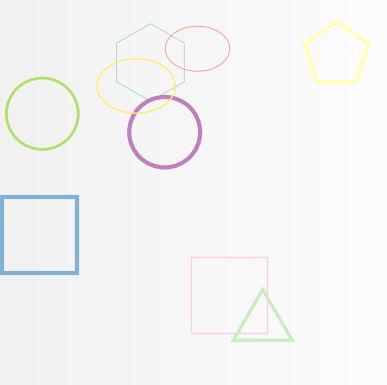[{"shape": "hexagon", "thickness": 0.5, "radius": 0.5, "center": [0.388, 0.838]}, {"shape": "pentagon", "thickness": 2.5, "radius": 0.43, "center": [0.868, 0.858]}, {"shape": "oval", "thickness": 0.5, "radius": 0.42, "center": [0.51, 0.873]}, {"shape": "square", "thickness": 3, "radius": 0.49, "center": [0.102, 0.389]}, {"shape": "circle", "thickness": 2, "radius": 0.46, "center": [0.109, 0.705]}, {"shape": "square", "thickness": 1, "radius": 0.49, "center": [0.592, 0.233]}, {"shape": "circle", "thickness": 3, "radius": 0.46, "center": [0.425, 0.657]}, {"shape": "triangle", "thickness": 2.5, "radius": 0.44, "center": [0.678, 0.16]}, {"shape": "oval", "thickness": 1, "radius": 0.5, "center": [0.352, 0.777]}]